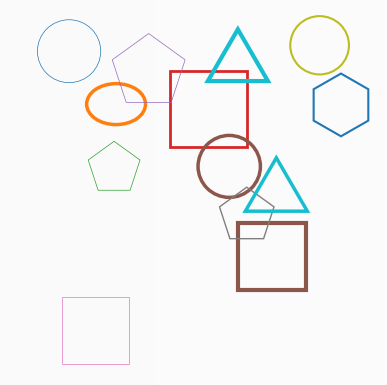[{"shape": "circle", "thickness": 0.5, "radius": 0.41, "center": [0.178, 0.867]}, {"shape": "hexagon", "thickness": 1.5, "radius": 0.41, "center": [0.88, 0.727]}, {"shape": "oval", "thickness": 2.5, "radius": 0.38, "center": [0.3, 0.73]}, {"shape": "pentagon", "thickness": 0.5, "radius": 0.35, "center": [0.294, 0.563]}, {"shape": "square", "thickness": 2, "radius": 0.5, "center": [0.537, 0.717]}, {"shape": "pentagon", "thickness": 0.5, "radius": 0.49, "center": [0.384, 0.814]}, {"shape": "circle", "thickness": 2.5, "radius": 0.4, "center": [0.592, 0.568]}, {"shape": "square", "thickness": 3, "radius": 0.44, "center": [0.703, 0.333]}, {"shape": "square", "thickness": 0.5, "radius": 0.44, "center": [0.246, 0.141]}, {"shape": "pentagon", "thickness": 1, "radius": 0.37, "center": [0.637, 0.44]}, {"shape": "circle", "thickness": 1.5, "radius": 0.38, "center": [0.825, 0.882]}, {"shape": "triangle", "thickness": 2.5, "radius": 0.46, "center": [0.713, 0.498]}, {"shape": "triangle", "thickness": 3, "radius": 0.45, "center": [0.614, 0.834]}]